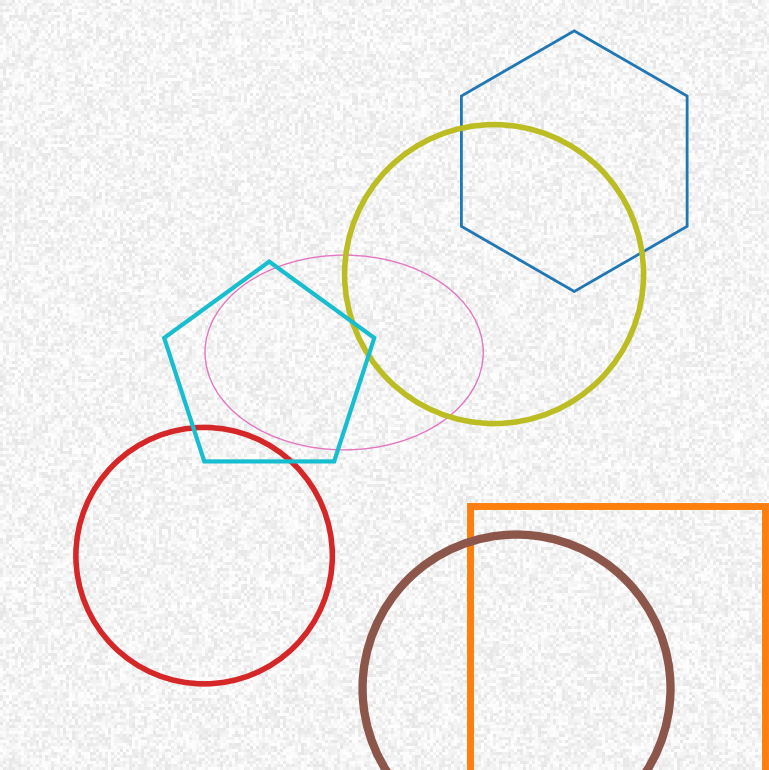[{"shape": "hexagon", "thickness": 1, "radius": 0.85, "center": [0.746, 0.791]}, {"shape": "square", "thickness": 2.5, "radius": 0.96, "center": [0.802, 0.151]}, {"shape": "circle", "thickness": 2, "radius": 0.83, "center": [0.265, 0.278]}, {"shape": "circle", "thickness": 3, "radius": 1.0, "center": [0.671, 0.106]}, {"shape": "oval", "thickness": 0.5, "radius": 0.9, "center": [0.447, 0.542]}, {"shape": "circle", "thickness": 2, "radius": 0.97, "center": [0.642, 0.644]}, {"shape": "pentagon", "thickness": 1.5, "radius": 0.72, "center": [0.35, 0.517]}]